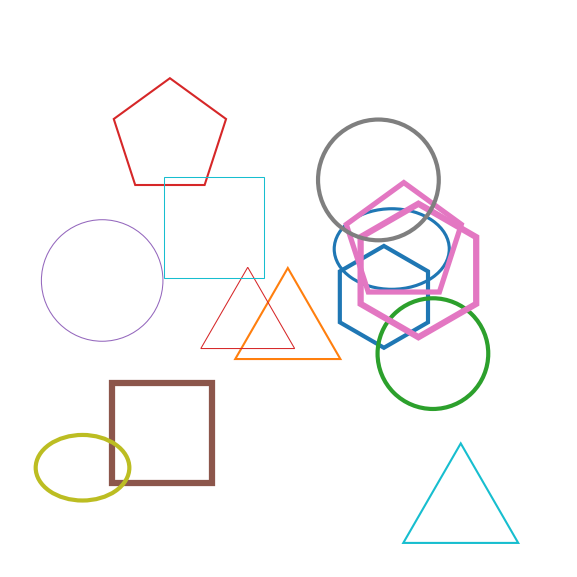[{"shape": "hexagon", "thickness": 2, "radius": 0.44, "center": [0.665, 0.485]}, {"shape": "oval", "thickness": 1.5, "radius": 0.5, "center": [0.678, 0.568]}, {"shape": "triangle", "thickness": 1, "radius": 0.53, "center": [0.498, 0.43]}, {"shape": "circle", "thickness": 2, "radius": 0.48, "center": [0.75, 0.387]}, {"shape": "triangle", "thickness": 0.5, "radius": 0.47, "center": [0.429, 0.443]}, {"shape": "pentagon", "thickness": 1, "radius": 0.51, "center": [0.294, 0.761]}, {"shape": "circle", "thickness": 0.5, "radius": 0.53, "center": [0.177, 0.513]}, {"shape": "square", "thickness": 3, "radius": 0.43, "center": [0.281, 0.249]}, {"shape": "hexagon", "thickness": 3, "radius": 0.58, "center": [0.725, 0.531]}, {"shape": "pentagon", "thickness": 2.5, "radius": 0.52, "center": [0.699, 0.578]}, {"shape": "circle", "thickness": 2, "radius": 0.52, "center": [0.655, 0.688]}, {"shape": "oval", "thickness": 2, "radius": 0.41, "center": [0.143, 0.189]}, {"shape": "square", "thickness": 0.5, "radius": 0.44, "center": [0.37, 0.605]}, {"shape": "triangle", "thickness": 1, "radius": 0.57, "center": [0.798, 0.116]}]